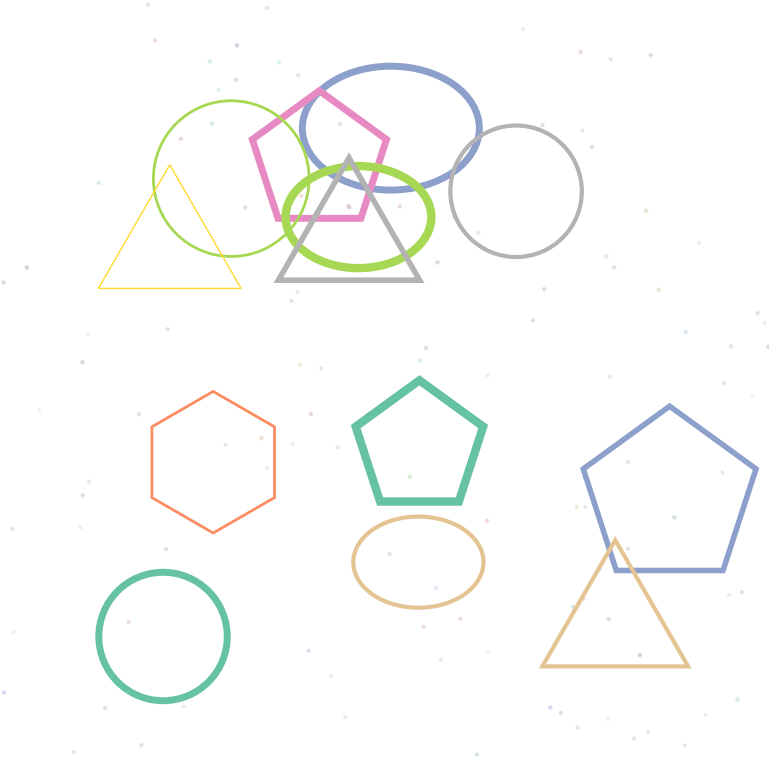[{"shape": "pentagon", "thickness": 3, "radius": 0.44, "center": [0.545, 0.419]}, {"shape": "circle", "thickness": 2.5, "radius": 0.42, "center": [0.212, 0.173]}, {"shape": "hexagon", "thickness": 1, "radius": 0.46, "center": [0.277, 0.4]}, {"shape": "oval", "thickness": 2.5, "radius": 0.57, "center": [0.508, 0.834]}, {"shape": "pentagon", "thickness": 2, "radius": 0.59, "center": [0.87, 0.355]}, {"shape": "pentagon", "thickness": 2.5, "radius": 0.46, "center": [0.415, 0.791]}, {"shape": "circle", "thickness": 1, "radius": 0.51, "center": [0.3, 0.768]}, {"shape": "oval", "thickness": 3, "radius": 0.47, "center": [0.466, 0.718]}, {"shape": "triangle", "thickness": 0.5, "radius": 0.54, "center": [0.22, 0.679]}, {"shape": "oval", "thickness": 1.5, "radius": 0.42, "center": [0.543, 0.27]}, {"shape": "triangle", "thickness": 1.5, "radius": 0.55, "center": [0.799, 0.189]}, {"shape": "circle", "thickness": 1.5, "radius": 0.43, "center": [0.67, 0.752]}, {"shape": "triangle", "thickness": 2, "radius": 0.53, "center": [0.453, 0.689]}]